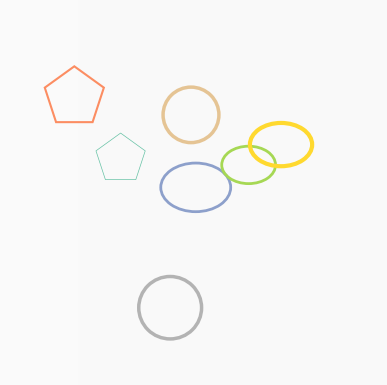[{"shape": "pentagon", "thickness": 0.5, "radius": 0.33, "center": [0.311, 0.588]}, {"shape": "pentagon", "thickness": 1.5, "radius": 0.4, "center": [0.192, 0.748]}, {"shape": "oval", "thickness": 2, "radius": 0.45, "center": [0.505, 0.513]}, {"shape": "oval", "thickness": 2, "radius": 0.35, "center": [0.642, 0.572]}, {"shape": "oval", "thickness": 3, "radius": 0.4, "center": [0.725, 0.624]}, {"shape": "circle", "thickness": 2.5, "radius": 0.36, "center": [0.493, 0.702]}, {"shape": "circle", "thickness": 2.5, "radius": 0.41, "center": [0.439, 0.201]}]